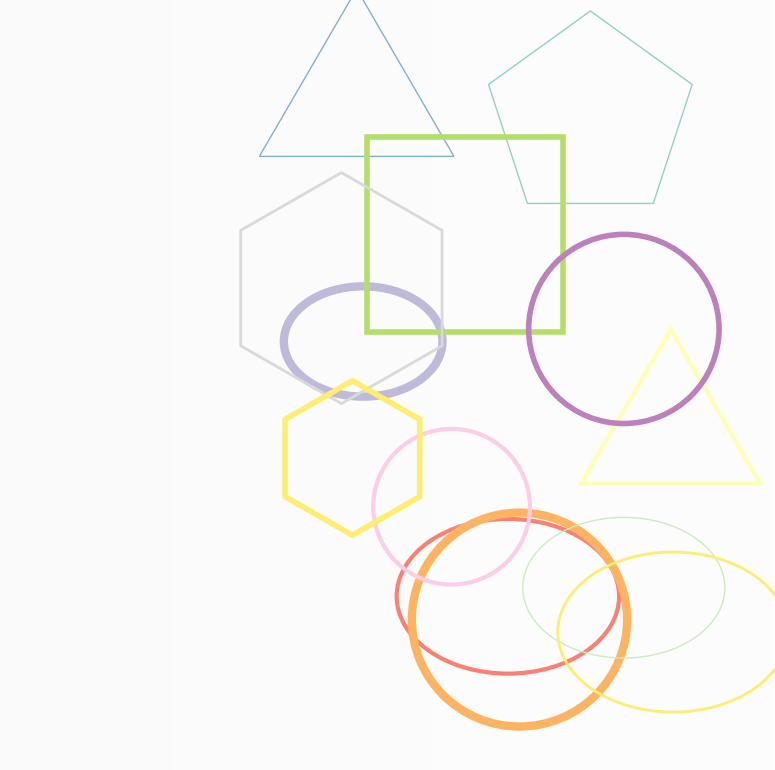[{"shape": "pentagon", "thickness": 0.5, "radius": 0.69, "center": [0.762, 0.848]}, {"shape": "triangle", "thickness": 1.5, "radius": 0.67, "center": [0.865, 0.439]}, {"shape": "oval", "thickness": 3, "radius": 0.51, "center": [0.469, 0.557]}, {"shape": "oval", "thickness": 1.5, "radius": 0.72, "center": [0.655, 0.226]}, {"shape": "triangle", "thickness": 0.5, "radius": 0.72, "center": [0.46, 0.869]}, {"shape": "circle", "thickness": 3, "radius": 0.69, "center": [0.67, 0.195]}, {"shape": "square", "thickness": 2, "radius": 0.63, "center": [0.6, 0.696]}, {"shape": "circle", "thickness": 1.5, "radius": 0.51, "center": [0.583, 0.342]}, {"shape": "hexagon", "thickness": 1, "radius": 0.75, "center": [0.441, 0.626]}, {"shape": "circle", "thickness": 2, "radius": 0.61, "center": [0.805, 0.573]}, {"shape": "oval", "thickness": 0.5, "radius": 0.65, "center": [0.805, 0.237]}, {"shape": "hexagon", "thickness": 2, "radius": 0.5, "center": [0.455, 0.405]}, {"shape": "oval", "thickness": 1, "radius": 0.74, "center": [0.868, 0.179]}]